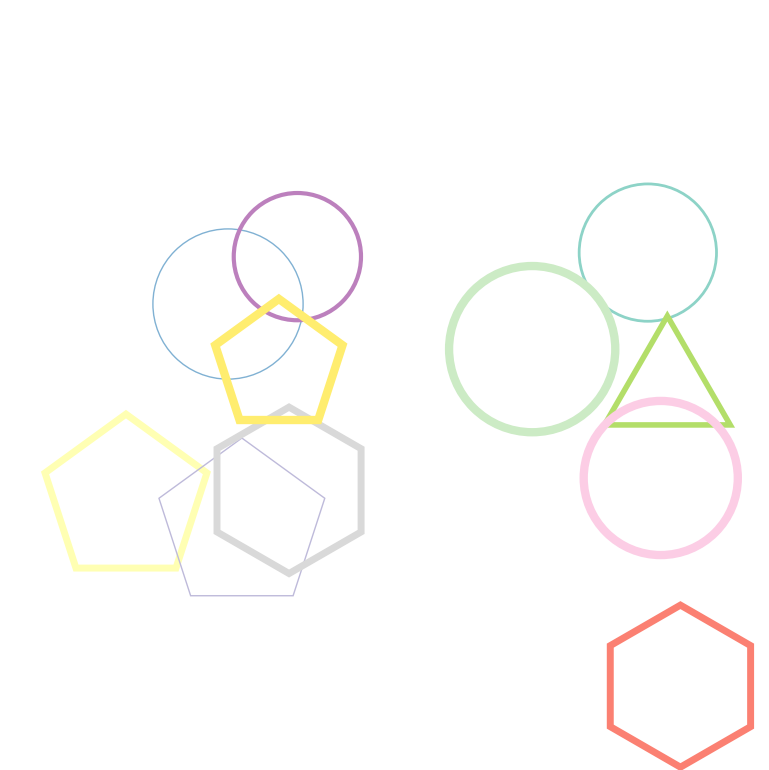[{"shape": "circle", "thickness": 1, "radius": 0.45, "center": [0.841, 0.672]}, {"shape": "pentagon", "thickness": 2.5, "radius": 0.55, "center": [0.164, 0.352]}, {"shape": "pentagon", "thickness": 0.5, "radius": 0.57, "center": [0.314, 0.318]}, {"shape": "hexagon", "thickness": 2.5, "radius": 0.53, "center": [0.884, 0.109]}, {"shape": "circle", "thickness": 0.5, "radius": 0.49, "center": [0.296, 0.605]}, {"shape": "triangle", "thickness": 2, "radius": 0.47, "center": [0.867, 0.495]}, {"shape": "circle", "thickness": 3, "radius": 0.5, "center": [0.858, 0.379]}, {"shape": "hexagon", "thickness": 2.5, "radius": 0.54, "center": [0.375, 0.363]}, {"shape": "circle", "thickness": 1.5, "radius": 0.41, "center": [0.386, 0.667]}, {"shape": "circle", "thickness": 3, "radius": 0.54, "center": [0.691, 0.547]}, {"shape": "pentagon", "thickness": 3, "radius": 0.43, "center": [0.362, 0.525]}]